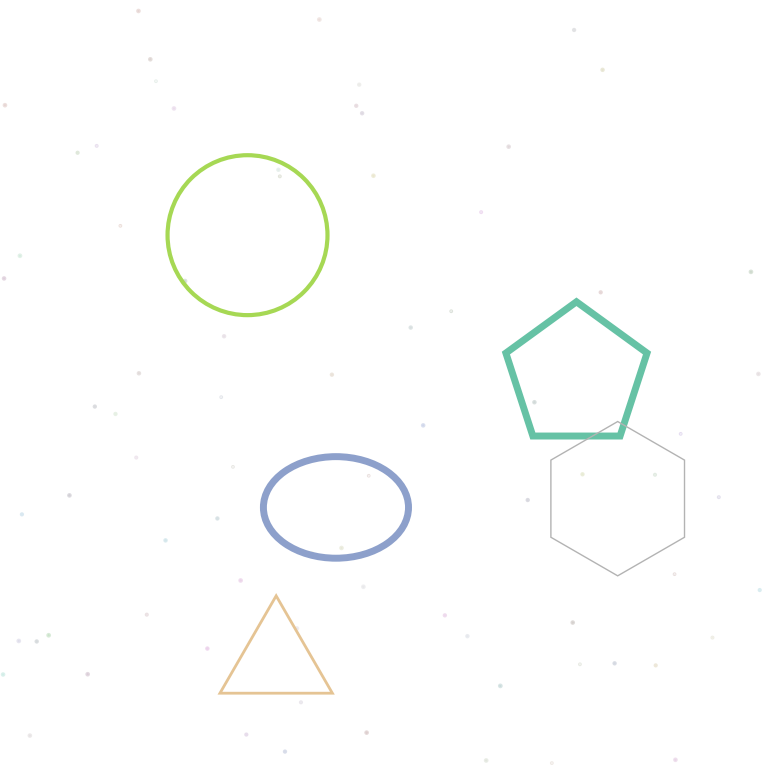[{"shape": "pentagon", "thickness": 2.5, "radius": 0.48, "center": [0.749, 0.512]}, {"shape": "oval", "thickness": 2.5, "radius": 0.47, "center": [0.436, 0.341]}, {"shape": "circle", "thickness": 1.5, "radius": 0.52, "center": [0.321, 0.695]}, {"shape": "triangle", "thickness": 1, "radius": 0.42, "center": [0.359, 0.142]}, {"shape": "hexagon", "thickness": 0.5, "radius": 0.5, "center": [0.802, 0.352]}]